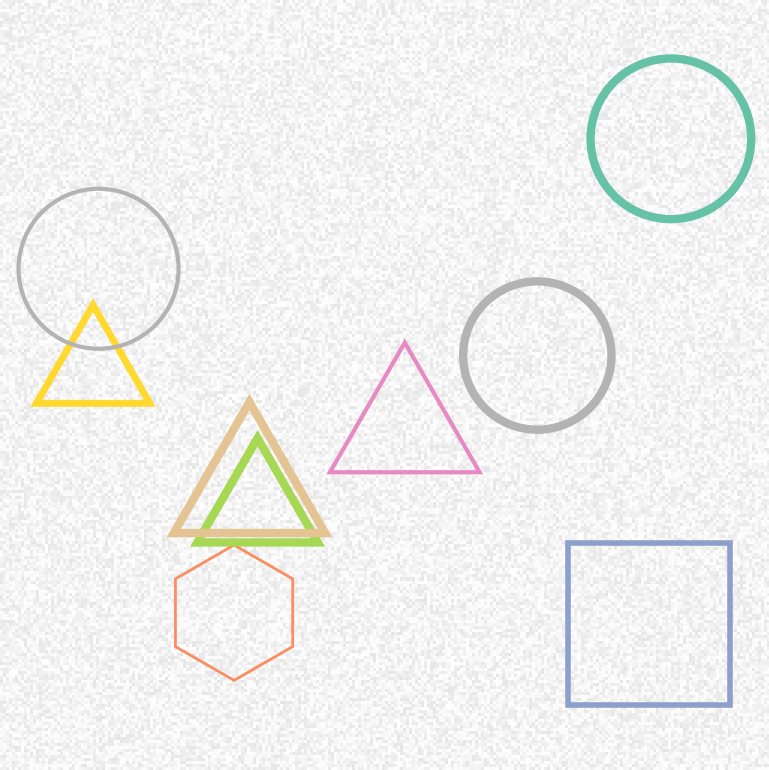[{"shape": "circle", "thickness": 3, "radius": 0.52, "center": [0.871, 0.82]}, {"shape": "hexagon", "thickness": 1, "radius": 0.44, "center": [0.304, 0.204]}, {"shape": "square", "thickness": 2, "radius": 0.53, "center": [0.843, 0.19]}, {"shape": "triangle", "thickness": 1.5, "radius": 0.56, "center": [0.526, 0.443]}, {"shape": "triangle", "thickness": 3, "radius": 0.45, "center": [0.334, 0.341]}, {"shape": "triangle", "thickness": 2.5, "radius": 0.43, "center": [0.121, 0.519]}, {"shape": "triangle", "thickness": 3, "radius": 0.57, "center": [0.324, 0.364]}, {"shape": "circle", "thickness": 3, "radius": 0.48, "center": [0.698, 0.538]}, {"shape": "circle", "thickness": 1.5, "radius": 0.52, "center": [0.128, 0.651]}]